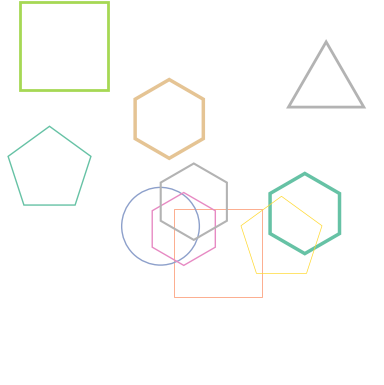[{"shape": "pentagon", "thickness": 1, "radius": 0.57, "center": [0.129, 0.559]}, {"shape": "hexagon", "thickness": 2.5, "radius": 0.52, "center": [0.792, 0.445]}, {"shape": "square", "thickness": 0.5, "radius": 0.57, "center": [0.566, 0.343]}, {"shape": "circle", "thickness": 1, "radius": 0.5, "center": [0.417, 0.412]}, {"shape": "hexagon", "thickness": 1, "radius": 0.47, "center": [0.477, 0.405]}, {"shape": "square", "thickness": 2, "radius": 0.57, "center": [0.167, 0.88]}, {"shape": "pentagon", "thickness": 0.5, "radius": 0.55, "center": [0.731, 0.379]}, {"shape": "hexagon", "thickness": 2.5, "radius": 0.51, "center": [0.44, 0.691]}, {"shape": "triangle", "thickness": 2, "radius": 0.56, "center": [0.847, 0.778]}, {"shape": "hexagon", "thickness": 1.5, "radius": 0.5, "center": [0.503, 0.476]}]